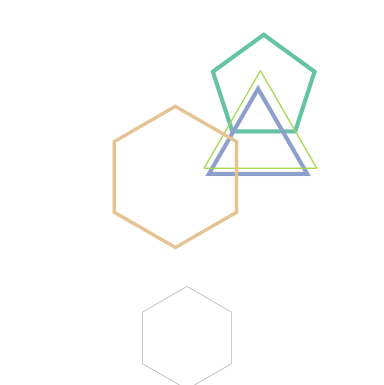[{"shape": "pentagon", "thickness": 3, "radius": 0.69, "center": [0.685, 0.771]}, {"shape": "triangle", "thickness": 3, "radius": 0.74, "center": [0.67, 0.622]}, {"shape": "triangle", "thickness": 1, "radius": 0.85, "center": [0.676, 0.647]}, {"shape": "hexagon", "thickness": 2.5, "radius": 0.92, "center": [0.456, 0.54]}, {"shape": "hexagon", "thickness": 0.5, "radius": 0.67, "center": [0.486, 0.122]}]